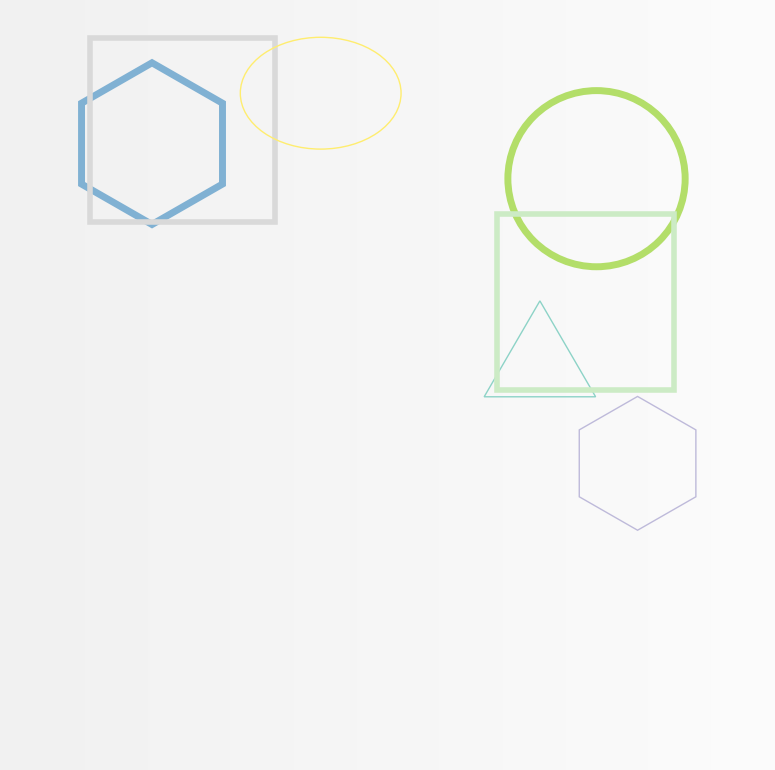[{"shape": "triangle", "thickness": 0.5, "radius": 0.42, "center": [0.697, 0.526]}, {"shape": "hexagon", "thickness": 0.5, "radius": 0.43, "center": [0.823, 0.398]}, {"shape": "hexagon", "thickness": 2.5, "radius": 0.53, "center": [0.196, 0.813]}, {"shape": "circle", "thickness": 2.5, "radius": 0.57, "center": [0.77, 0.768]}, {"shape": "square", "thickness": 2, "radius": 0.6, "center": [0.236, 0.831]}, {"shape": "square", "thickness": 2, "radius": 0.57, "center": [0.756, 0.607]}, {"shape": "oval", "thickness": 0.5, "radius": 0.52, "center": [0.414, 0.879]}]